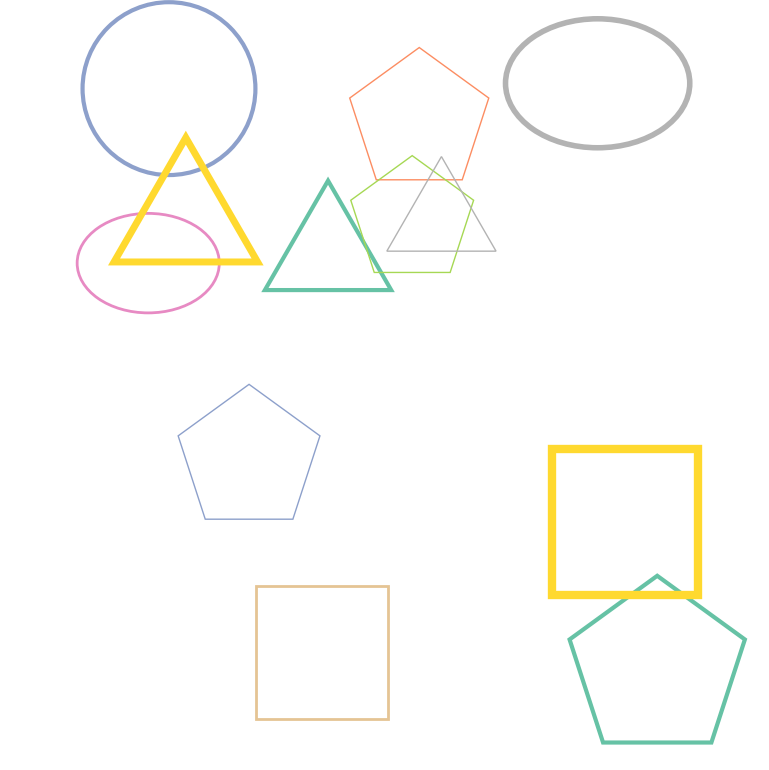[{"shape": "triangle", "thickness": 1.5, "radius": 0.47, "center": [0.426, 0.671]}, {"shape": "pentagon", "thickness": 1.5, "radius": 0.6, "center": [0.854, 0.133]}, {"shape": "pentagon", "thickness": 0.5, "radius": 0.47, "center": [0.544, 0.843]}, {"shape": "pentagon", "thickness": 0.5, "radius": 0.48, "center": [0.323, 0.404]}, {"shape": "circle", "thickness": 1.5, "radius": 0.56, "center": [0.219, 0.885]}, {"shape": "oval", "thickness": 1, "radius": 0.46, "center": [0.192, 0.658]}, {"shape": "pentagon", "thickness": 0.5, "radius": 0.42, "center": [0.535, 0.714]}, {"shape": "triangle", "thickness": 2.5, "radius": 0.54, "center": [0.241, 0.714]}, {"shape": "square", "thickness": 3, "radius": 0.47, "center": [0.811, 0.322]}, {"shape": "square", "thickness": 1, "radius": 0.43, "center": [0.419, 0.153]}, {"shape": "triangle", "thickness": 0.5, "radius": 0.41, "center": [0.573, 0.715]}, {"shape": "oval", "thickness": 2, "radius": 0.6, "center": [0.776, 0.892]}]